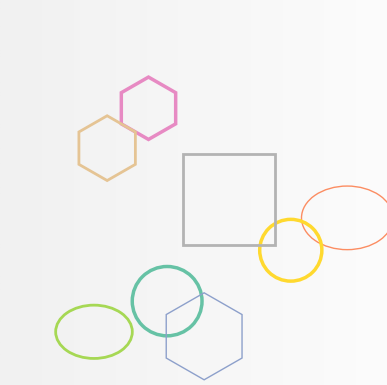[{"shape": "circle", "thickness": 2.5, "radius": 0.45, "center": [0.431, 0.218]}, {"shape": "oval", "thickness": 1, "radius": 0.59, "center": [0.896, 0.434]}, {"shape": "hexagon", "thickness": 1, "radius": 0.56, "center": [0.527, 0.126]}, {"shape": "hexagon", "thickness": 2.5, "radius": 0.4, "center": [0.383, 0.719]}, {"shape": "oval", "thickness": 2, "radius": 0.49, "center": [0.243, 0.138]}, {"shape": "circle", "thickness": 2.5, "radius": 0.4, "center": [0.75, 0.35]}, {"shape": "hexagon", "thickness": 2, "radius": 0.42, "center": [0.277, 0.615]}, {"shape": "square", "thickness": 2, "radius": 0.59, "center": [0.591, 0.483]}]